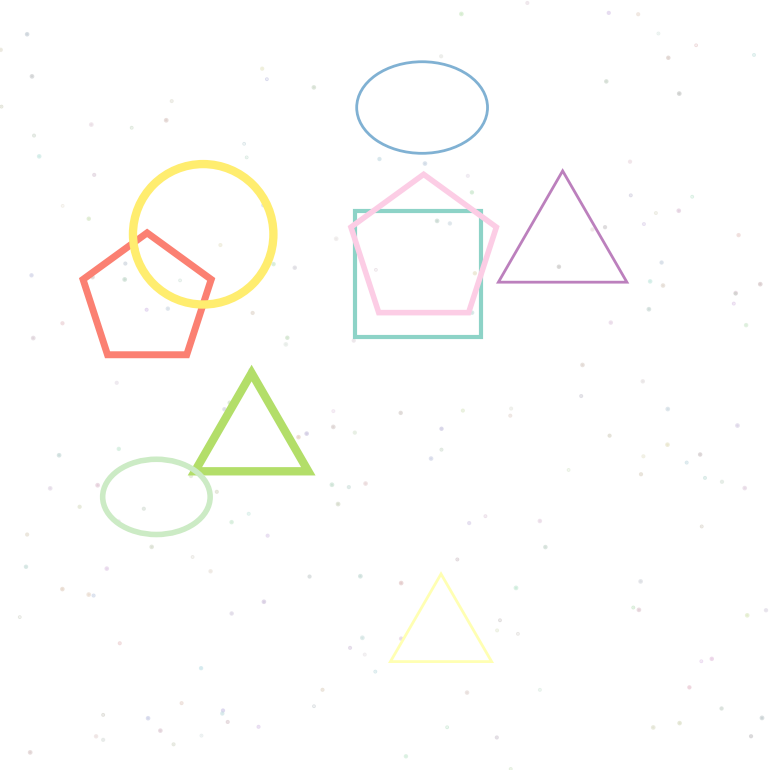[{"shape": "square", "thickness": 1.5, "radius": 0.41, "center": [0.543, 0.644]}, {"shape": "triangle", "thickness": 1, "radius": 0.38, "center": [0.573, 0.179]}, {"shape": "pentagon", "thickness": 2.5, "radius": 0.44, "center": [0.191, 0.61]}, {"shape": "oval", "thickness": 1, "radius": 0.42, "center": [0.548, 0.86]}, {"shape": "triangle", "thickness": 3, "radius": 0.43, "center": [0.327, 0.43]}, {"shape": "pentagon", "thickness": 2, "radius": 0.5, "center": [0.55, 0.674]}, {"shape": "triangle", "thickness": 1, "radius": 0.48, "center": [0.731, 0.682]}, {"shape": "oval", "thickness": 2, "radius": 0.35, "center": [0.203, 0.355]}, {"shape": "circle", "thickness": 3, "radius": 0.46, "center": [0.264, 0.696]}]